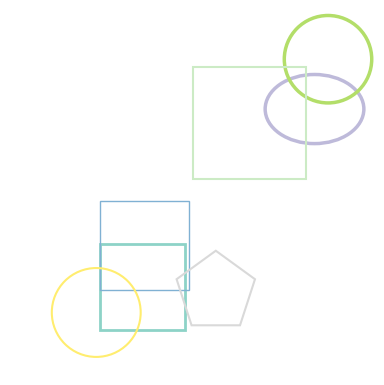[{"shape": "square", "thickness": 2, "radius": 0.55, "center": [0.37, 0.255]}, {"shape": "oval", "thickness": 2.5, "radius": 0.64, "center": [0.817, 0.717]}, {"shape": "square", "thickness": 1, "radius": 0.58, "center": [0.376, 0.363]}, {"shape": "circle", "thickness": 2.5, "radius": 0.57, "center": [0.852, 0.846]}, {"shape": "pentagon", "thickness": 1.5, "radius": 0.54, "center": [0.56, 0.242]}, {"shape": "square", "thickness": 1.5, "radius": 0.73, "center": [0.649, 0.681]}, {"shape": "circle", "thickness": 1.5, "radius": 0.58, "center": [0.25, 0.188]}]